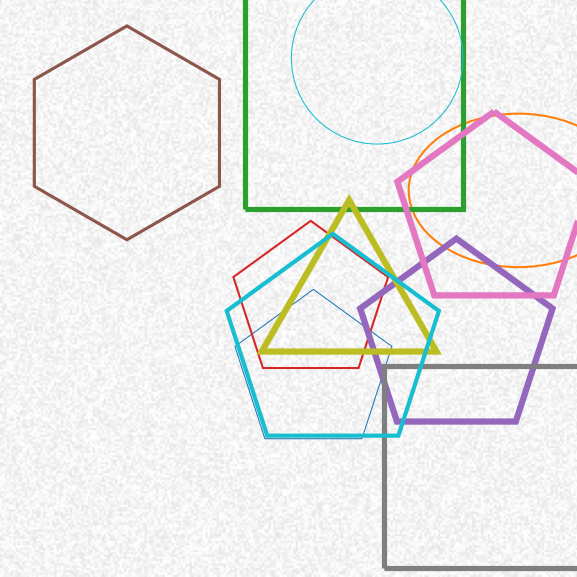[{"shape": "pentagon", "thickness": 0.5, "radius": 0.71, "center": [0.543, 0.355]}, {"shape": "oval", "thickness": 1, "radius": 0.95, "center": [0.898, 0.669]}, {"shape": "square", "thickness": 2.5, "radius": 0.94, "center": [0.613, 0.826]}, {"shape": "pentagon", "thickness": 1, "radius": 0.7, "center": [0.538, 0.476]}, {"shape": "pentagon", "thickness": 3, "radius": 0.88, "center": [0.79, 0.411]}, {"shape": "hexagon", "thickness": 1.5, "radius": 0.93, "center": [0.22, 0.769]}, {"shape": "pentagon", "thickness": 3, "radius": 0.88, "center": [0.855, 0.63]}, {"shape": "square", "thickness": 2.5, "radius": 0.87, "center": [0.84, 0.19]}, {"shape": "triangle", "thickness": 3, "radius": 0.87, "center": [0.605, 0.478]}, {"shape": "pentagon", "thickness": 2, "radius": 0.97, "center": [0.576, 0.401]}, {"shape": "circle", "thickness": 0.5, "radius": 0.74, "center": [0.653, 0.898]}]